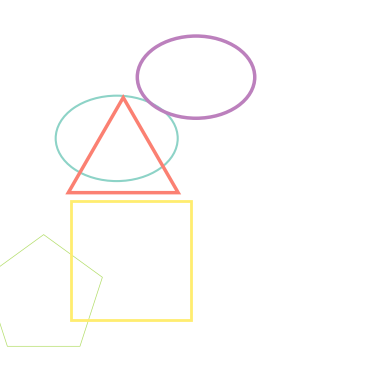[{"shape": "oval", "thickness": 1.5, "radius": 0.79, "center": [0.303, 0.641]}, {"shape": "triangle", "thickness": 2.5, "radius": 0.82, "center": [0.32, 0.582]}, {"shape": "pentagon", "thickness": 0.5, "radius": 0.8, "center": [0.113, 0.23]}, {"shape": "oval", "thickness": 2.5, "radius": 0.76, "center": [0.509, 0.8]}, {"shape": "square", "thickness": 2, "radius": 0.78, "center": [0.341, 0.323]}]